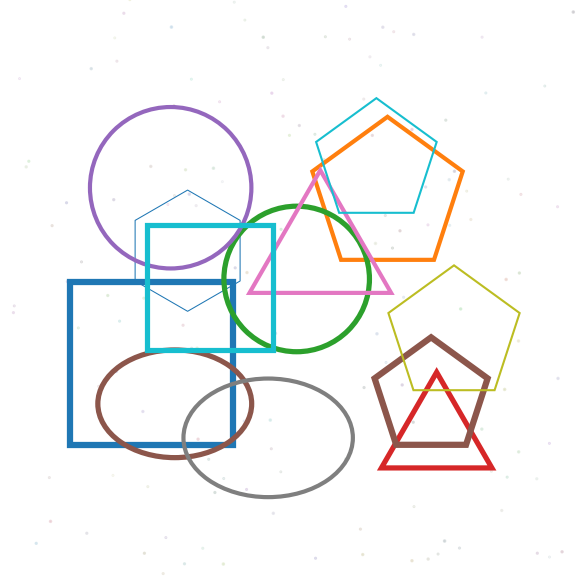[{"shape": "square", "thickness": 3, "radius": 0.71, "center": [0.262, 0.369]}, {"shape": "hexagon", "thickness": 0.5, "radius": 0.52, "center": [0.325, 0.565]}, {"shape": "pentagon", "thickness": 2, "radius": 0.68, "center": [0.671, 0.66]}, {"shape": "circle", "thickness": 2.5, "radius": 0.63, "center": [0.514, 0.516]}, {"shape": "triangle", "thickness": 2.5, "radius": 0.55, "center": [0.756, 0.244]}, {"shape": "circle", "thickness": 2, "radius": 0.7, "center": [0.296, 0.674]}, {"shape": "pentagon", "thickness": 3, "radius": 0.51, "center": [0.747, 0.312]}, {"shape": "oval", "thickness": 2.5, "radius": 0.67, "center": [0.303, 0.3]}, {"shape": "triangle", "thickness": 2, "radius": 0.71, "center": [0.555, 0.563]}, {"shape": "oval", "thickness": 2, "radius": 0.73, "center": [0.464, 0.241]}, {"shape": "pentagon", "thickness": 1, "radius": 0.6, "center": [0.786, 0.42]}, {"shape": "square", "thickness": 2.5, "radius": 0.54, "center": [0.363, 0.502]}, {"shape": "pentagon", "thickness": 1, "radius": 0.55, "center": [0.652, 0.719]}]